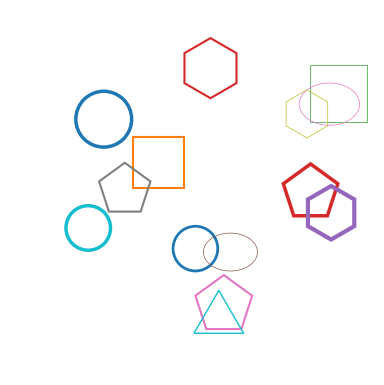[{"shape": "circle", "thickness": 2, "radius": 0.29, "center": [0.508, 0.354]}, {"shape": "circle", "thickness": 2.5, "radius": 0.36, "center": [0.269, 0.69]}, {"shape": "square", "thickness": 1.5, "radius": 0.33, "center": [0.412, 0.577]}, {"shape": "square", "thickness": 0.5, "radius": 0.37, "center": [0.878, 0.758]}, {"shape": "pentagon", "thickness": 2.5, "radius": 0.37, "center": [0.807, 0.5]}, {"shape": "hexagon", "thickness": 1.5, "radius": 0.39, "center": [0.547, 0.823]}, {"shape": "hexagon", "thickness": 3, "radius": 0.35, "center": [0.86, 0.447]}, {"shape": "oval", "thickness": 0.5, "radius": 0.35, "center": [0.598, 0.345]}, {"shape": "oval", "thickness": 0.5, "radius": 0.39, "center": [0.856, 0.73]}, {"shape": "pentagon", "thickness": 1.5, "radius": 0.39, "center": [0.581, 0.208]}, {"shape": "pentagon", "thickness": 1.5, "radius": 0.35, "center": [0.324, 0.507]}, {"shape": "hexagon", "thickness": 0.5, "radius": 0.31, "center": [0.797, 0.704]}, {"shape": "circle", "thickness": 2.5, "radius": 0.29, "center": [0.229, 0.408]}, {"shape": "triangle", "thickness": 1, "radius": 0.37, "center": [0.568, 0.171]}]